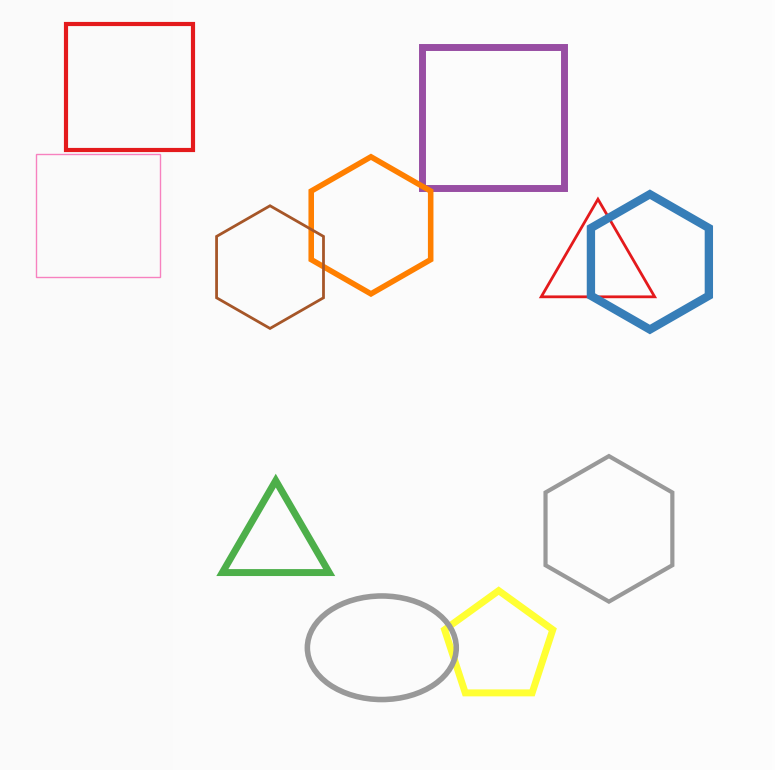[{"shape": "triangle", "thickness": 1, "radius": 0.42, "center": [0.772, 0.657]}, {"shape": "square", "thickness": 1.5, "radius": 0.41, "center": [0.167, 0.887]}, {"shape": "hexagon", "thickness": 3, "radius": 0.44, "center": [0.839, 0.66]}, {"shape": "triangle", "thickness": 2.5, "radius": 0.4, "center": [0.356, 0.296]}, {"shape": "square", "thickness": 2.5, "radius": 0.46, "center": [0.637, 0.848]}, {"shape": "hexagon", "thickness": 2, "radius": 0.44, "center": [0.479, 0.707]}, {"shape": "pentagon", "thickness": 2.5, "radius": 0.37, "center": [0.643, 0.16]}, {"shape": "hexagon", "thickness": 1, "radius": 0.4, "center": [0.348, 0.653]}, {"shape": "square", "thickness": 0.5, "radius": 0.4, "center": [0.127, 0.72]}, {"shape": "oval", "thickness": 2, "radius": 0.48, "center": [0.493, 0.159]}, {"shape": "hexagon", "thickness": 1.5, "radius": 0.47, "center": [0.786, 0.313]}]